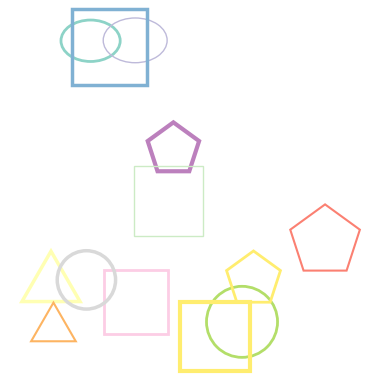[{"shape": "oval", "thickness": 2, "radius": 0.38, "center": [0.235, 0.894]}, {"shape": "triangle", "thickness": 2.5, "radius": 0.44, "center": [0.132, 0.26]}, {"shape": "oval", "thickness": 1, "radius": 0.42, "center": [0.351, 0.895]}, {"shape": "pentagon", "thickness": 1.5, "radius": 0.48, "center": [0.844, 0.374]}, {"shape": "square", "thickness": 2.5, "radius": 0.49, "center": [0.284, 0.877]}, {"shape": "triangle", "thickness": 1.5, "radius": 0.33, "center": [0.139, 0.147]}, {"shape": "circle", "thickness": 2, "radius": 0.46, "center": [0.629, 0.164]}, {"shape": "square", "thickness": 2, "radius": 0.42, "center": [0.353, 0.216]}, {"shape": "circle", "thickness": 2.5, "radius": 0.38, "center": [0.224, 0.273]}, {"shape": "pentagon", "thickness": 3, "radius": 0.35, "center": [0.45, 0.612]}, {"shape": "square", "thickness": 1, "radius": 0.45, "center": [0.438, 0.478]}, {"shape": "square", "thickness": 3, "radius": 0.45, "center": [0.558, 0.126]}, {"shape": "pentagon", "thickness": 2, "radius": 0.37, "center": [0.658, 0.275]}]